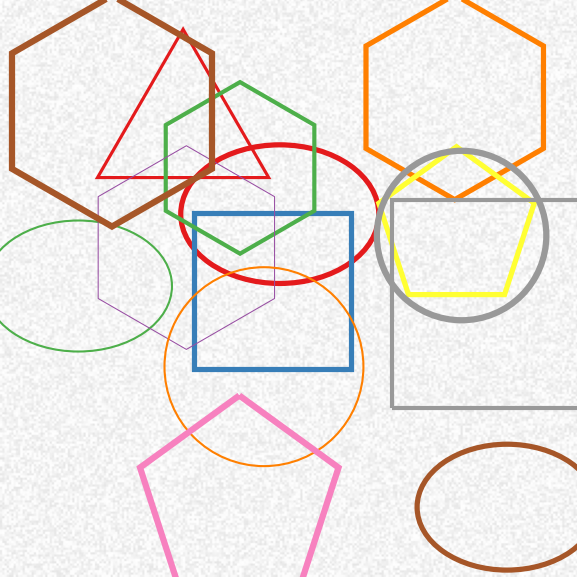[{"shape": "triangle", "thickness": 1.5, "radius": 0.86, "center": [0.317, 0.777]}, {"shape": "oval", "thickness": 2.5, "radius": 0.86, "center": [0.484, 0.628]}, {"shape": "square", "thickness": 2.5, "radius": 0.68, "center": [0.472, 0.495]}, {"shape": "hexagon", "thickness": 2, "radius": 0.74, "center": [0.416, 0.708]}, {"shape": "oval", "thickness": 1, "radius": 0.81, "center": [0.136, 0.504]}, {"shape": "hexagon", "thickness": 0.5, "radius": 0.88, "center": [0.323, 0.57]}, {"shape": "circle", "thickness": 1, "radius": 0.86, "center": [0.457, 0.364]}, {"shape": "hexagon", "thickness": 2.5, "radius": 0.89, "center": [0.787, 0.831]}, {"shape": "pentagon", "thickness": 2.5, "radius": 0.71, "center": [0.791, 0.604]}, {"shape": "hexagon", "thickness": 3, "radius": 1.0, "center": [0.194, 0.807]}, {"shape": "oval", "thickness": 2.5, "radius": 0.78, "center": [0.878, 0.121]}, {"shape": "pentagon", "thickness": 3, "radius": 0.9, "center": [0.414, 0.134]}, {"shape": "square", "thickness": 2, "radius": 0.9, "center": [0.859, 0.472]}, {"shape": "circle", "thickness": 3, "radius": 0.73, "center": [0.799, 0.591]}]